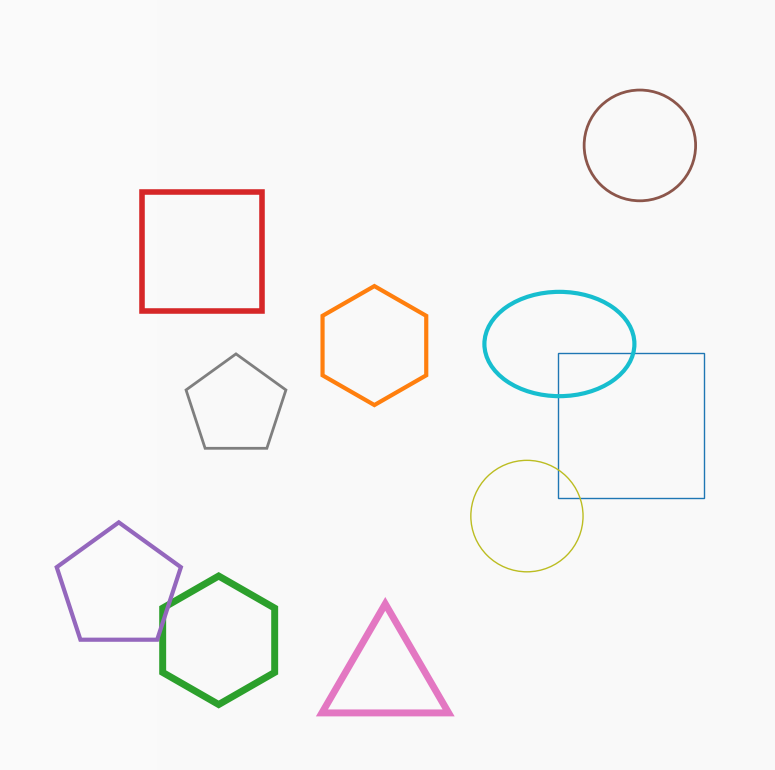[{"shape": "square", "thickness": 0.5, "radius": 0.47, "center": [0.814, 0.447]}, {"shape": "hexagon", "thickness": 1.5, "radius": 0.39, "center": [0.483, 0.551]}, {"shape": "hexagon", "thickness": 2.5, "radius": 0.42, "center": [0.282, 0.168]}, {"shape": "square", "thickness": 2, "radius": 0.39, "center": [0.261, 0.674]}, {"shape": "pentagon", "thickness": 1.5, "radius": 0.42, "center": [0.153, 0.237]}, {"shape": "circle", "thickness": 1, "radius": 0.36, "center": [0.826, 0.811]}, {"shape": "triangle", "thickness": 2.5, "radius": 0.47, "center": [0.497, 0.121]}, {"shape": "pentagon", "thickness": 1, "radius": 0.34, "center": [0.304, 0.473]}, {"shape": "circle", "thickness": 0.5, "radius": 0.36, "center": [0.68, 0.33]}, {"shape": "oval", "thickness": 1.5, "radius": 0.48, "center": [0.722, 0.553]}]